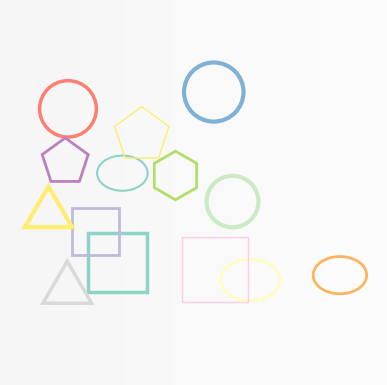[{"shape": "oval", "thickness": 1.5, "radius": 0.33, "center": [0.316, 0.55]}, {"shape": "square", "thickness": 2.5, "radius": 0.38, "center": [0.304, 0.318]}, {"shape": "oval", "thickness": 1.5, "radius": 0.38, "center": [0.647, 0.273]}, {"shape": "square", "thickness": 2, "radius": 0.3, "center": [0.246, 0.399]}, {"shape": "circle", "thickness": 2.5, "radius": 0.37, "center": [0.175, 0.717]}, {"shape": "circle", "thickness": 3, "radius": 0.38, "center": [0.552, 0.761]}, {"shape": "oval", "thickness": 2, "radius": 0.35, "center": [0.877, 0.285]}, {"shape": "hexagon", "thickness": 2, "radius": 0.32, "center": [0.453, 0.544]}, {"shape": "square", "thickness": 1, "radius": 0.42, "center": [0.555, 0.3]}, {"shape": "triangle", "thickness": 2.5, "radius": 0.36, "center": [0.174, 0.249]}, {"shape": "pentagon", "thickness": 2, "radius": 0.31, "center": [0.168, 0.579]}, {"shape": "circle", "thickness": 3, "radius": 0.33, "center": [0.6, 0.476]}, {"shape": "pentagon", "thickness": 1, "radius": 0.37, "center": [0.366, 0.649]}, {"shape": "triangle", "thickness": 3, "radius": 0.35, "center": [0.125, 0.445]}]